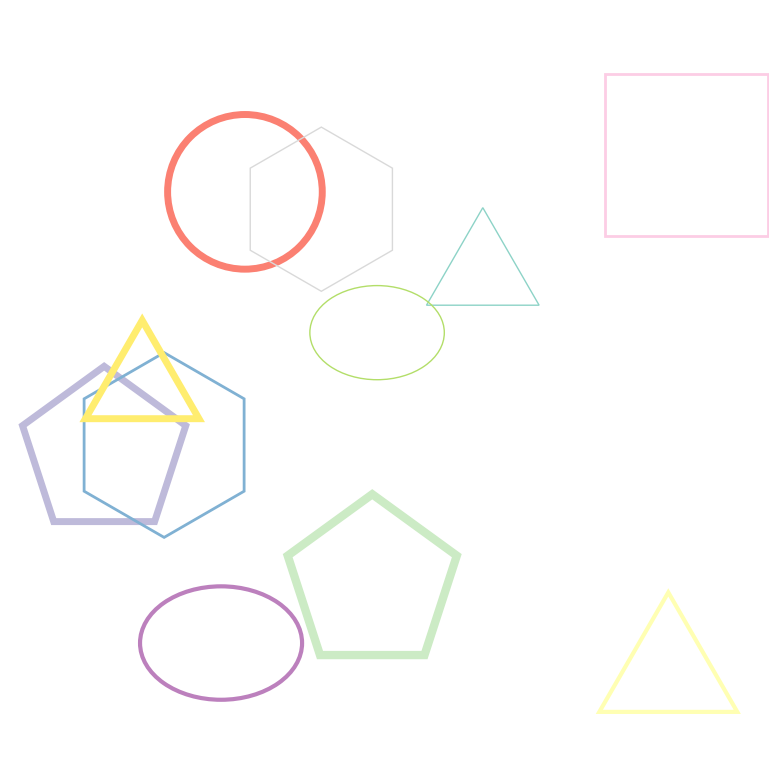[{"shape": "triangle", "thickness": 0.5, "radius": 0.42, "center": [0.627, 0.646]}, {"shape": "triangle", "thickness": 1.5, "radius": 0.52, "center": [0.868, 0.127]}, {"shape": "pentagon", "thickness": 2.5, "radius": 0.56, "center": [0.135, 0.413]}, {"shape": "circle", "thickness": 2.5, "radius": 0.5, "center": [0.318, 0.751]}, {"shape": "hexagon", "thickness": 1, "radius": 0.6, "center": [0.213, 0.422]}, {"shape": "oval", "thickness": 0.5, "radius": 0.44, "center": [0.49, 0.568]}, {"shape": "square", "thickness": 1, "radius": 0.53, "center": [0.892, 0.799]}, {"shape": "hexagon", "thickness": 0.5, "radius": 0.53, "center": [0.417, 0.728]}, {"shape": "oval", "thickness": 1.5, "radius": 0.53, "center": [0.287, 0.165]}, {"shape": "pentagon", "thickness": 3, "radius": 0.58, "center": [0.483, 0.243]}, {"shape": "triangle", "thickness": 2.5, "radius": 0.43, "center": [0.185, 0.499]}]